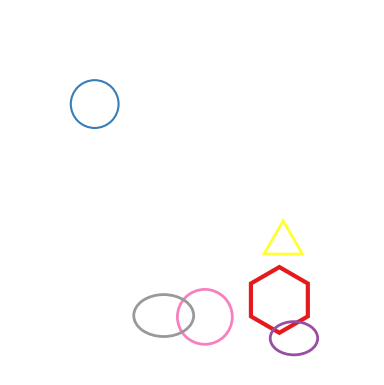[{"shape": "hexagon", "thickness": 3, "radius": 0.43, "center": [0.726, 0.221]}, {"shape": "circle", "thickness": 1.5, "radius": 0.31, "center": [0.246, 0.73]}, {"shape": "oval", "thickness": 2, "radius": 0.31, "center": [0.763, 0.121]}, {"shape": "triangle", "thickness": 2, "radius": 0.29, "center": [0.736, 0.369]}, {"shape": "circle", "thickness": 2, "radius": 0.36, "center": [0.532, 0.177]}, {"shape": "oval", "thickness": 2, "radius": 0.39, "center": [0.425, 0.18]}]